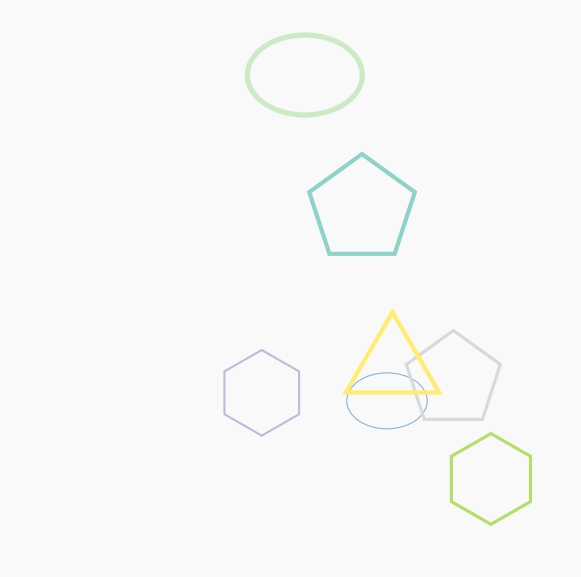[{"shape": "pentagon", "thickness": 2, "radius": 0.48, "center": [0.623, 0.637]}, {"shape": "hexagon", "thickness": 1, "radius": 0.37, "center": [0.45, 0.319]}, {"shape": "oval", "thickness": 0.5, "radius": 0.35, "center": [0.666, 0.305]}, {"shape": "hexagon", "thickness": 1.5, "radius": 0.39, "center": [0.845, 0.17]}, {"shape": "pentagon", "thickness": 1.5, "radius": 0.43, "center": [0.78, 0.342]}, {"shape": "oval", "thickness": 2.5, "radius": 0.49, "center": [0.524, 0.869]}, {"shape": "triangle", "thickness": 2, "radius": 0.46, "center": [0.675, 0.366]}]